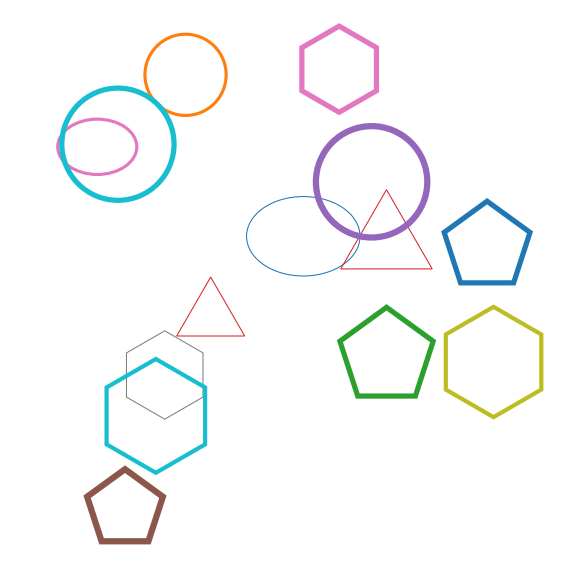[{"shape": "pentagon", "thickness": 2.5, "radius": 0.39, "center": [0.843, 0.573]}, {"shape": "oval", "thickness": 0.5, "radius": 0.49, "center": [0.525, 0.59]}, {"shape": "circle", "thickness": 1.5, "radius": 0.35, "center": [0.321, 0.87]}, {"shape": "pentagon", "thickness": 2.5, "radius": 0.42, "center": [0.669, 0.382]}, {"shape": "triangle", "thickness": 0.5, "radius": 0.34, "center": [0.365, 0.451]}, {"shape": "triangle", "thickness": 0.5, "radius": 0.46, "center": [0.669, 0.579]}, {"shape": "circle", "thickness": 3, "radius": 0.48, "center": [0.643, 0.684]}, {"shape": "pentagon", "thickness": 3, "radius": 0.35, "center": [0.216, 0.118]}, {"shape": "hexagon", "thickness": 2.5, "radius": 0.37, "center": [0.587, 0.879]}, {"shape": "oval", "thickness": 1.5, "radius": 0.34, "center": [0.168, 0.745]}, {"shape": "hexagon", "thickness": 0.5, "radius": 0.38, "center": [0.285, 0.35]}, {"shape": "hexagon", "thickness": 2, "radius": 0.48, "center": [0.855, 0.372]}, {"shape": "hexagon", "thickness": 2, "radius": 0.49, "center": [0.27, 0.279]}, {"shape": "circle", "thickness": 2.5, "radius": 0.49, "center": [0.204, 0.749]}]